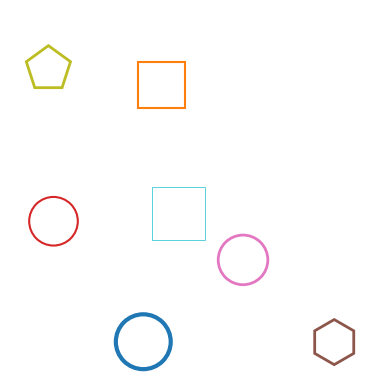[{"shape": "circle", "thickness": 3, "radius": 0.36, "center": [0.372, 0.112]}, {"shape": "square", "thickness": 1.5, "radius": 0.3, "center": [0.42, 0.779]}, {"shape": "circle", "thickness": 1.5, "radius": 0.32, "center": [0.139, 0.425]}, {"shape": "hexagon", "thickness": 2, "radius": 0.29, "center": [0.868, 0.111]}, {"shape": "circle", "thickness": 2, "radius": 0.32, "center": [0.631, 0.325]}, {"shape": "pentagon", "thickness": 2, "radius": 0.3, "center": [0.126, 0.821]}, {"shape": "square", "thickness": 0.5, "radius": 0.35, "center": [0.463, 0.446]}]